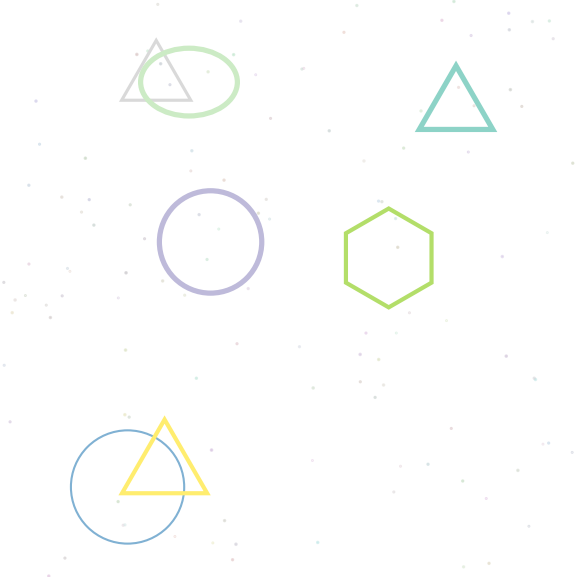[{"shape": "triangle", "thickness": 2.5, "radius": 0.37, "center": [0.79, 0.812]}, {"shape": "circle", "thickness": 2.5, "radius": 0.44, "center": [0.365, 0.58]}, {"shape": "circle", "thickness": 1, "radius": 0.49, "center": [0.221, 0.156]}, {"shape": "hexagon", "thickness": 2, "radius": 0.43, "center": [0.673, 0.552]}, {"shape": "triangle", "thickness": 1.5, "radius": 0.35, "center": [0.27, 0.86]}, {"shape": "oval", "thickness": 2.5, "radius": 0.42, "center": [0.327, 0.857]}, {"shape": "triangle", "thickness": 2, "radius": 0.43, "center": [0.285, 0.188]}]